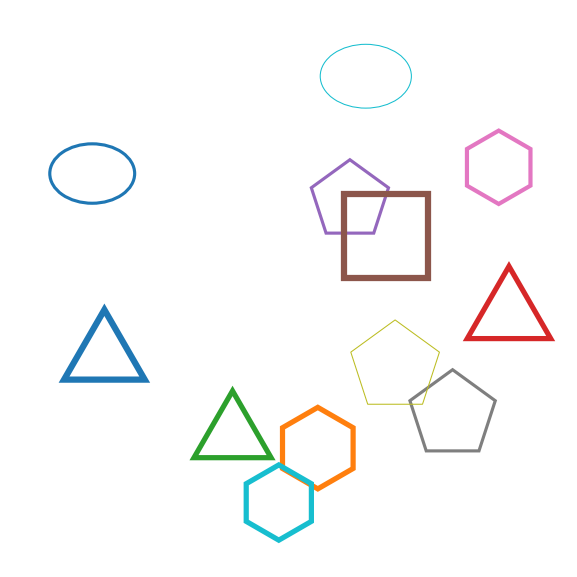[{"shape": "triangle", "thickness": 3, "radius": 0.4, "center": [0.181, 0.382]}, {"shape": "oval", "thickness": 1.5, "radius": 0.37, "center": [0.16, 0.699]}, {"shape": "hexagon", "thickness": 2.5, "radius": 0.35, "center": [0.55, 0.223]}, {"shape": "triangle", "thickness": 2.5, "radius": 0.39, "center": [0.403, 0.245]}, {"shape": "triangle", "thickness": 2.5, "radius": 0.42, "center": [0.881, 0.455]}, {"shape": "pentagon", "thickness": 1.5, "radius": 0.35, "center": [0.606, 0.652]}, {"shape": "square", "thickness": 3, "radius": 0.36, "center": [0.669, 0.591]}, {"shape": "hexagon", "thickness": 2, "radius": 0.32, "center": [0.864, 0.709]}, {"shape": "pentagon", "thickness": 1.5, "radius": 0.39, "center": [0.784, 0.281]}, {"shape": "pentagon", "thickness": 0.5, "radius": 0.4, "center": [0.684, 0.364]}, {"shape": "hexagon", "thickness": 2.5, "radius": 0.33, "center": [0.483, 0.129]}, {"shape": "oval", "thickness": 0.5, "radius": 0.39, "center": [0.633, 0.867]}]